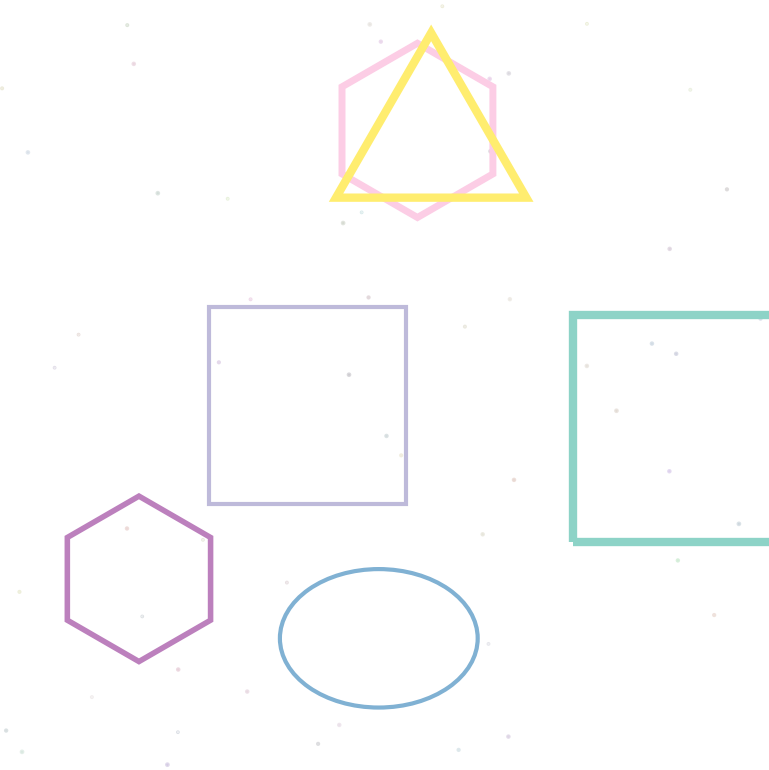[{"shape": "square", "thickness": 3, "radius": 0.74, "center": [0.891, 0.443]}, {"shape": "square", "thickness": 1.5, "radius": 0.64, "center": [0.399, 0.473]}, {"shape": "oval", "thickness": 1.5, "radius": 0.64, "center": [0.492, 0.171]}, {"shape": "hexagon", "thickness": 2.5, "radius": 0.57, "center": [0.542, 0.831]}, {"shape": "hexagon", "thickness": 2, "radius": 0.54, "center": [0.18, 0.248]}, {"shape": "triangle", "thickness": 3, "radius": 0.71, "center": [0.56, 0.815]}]